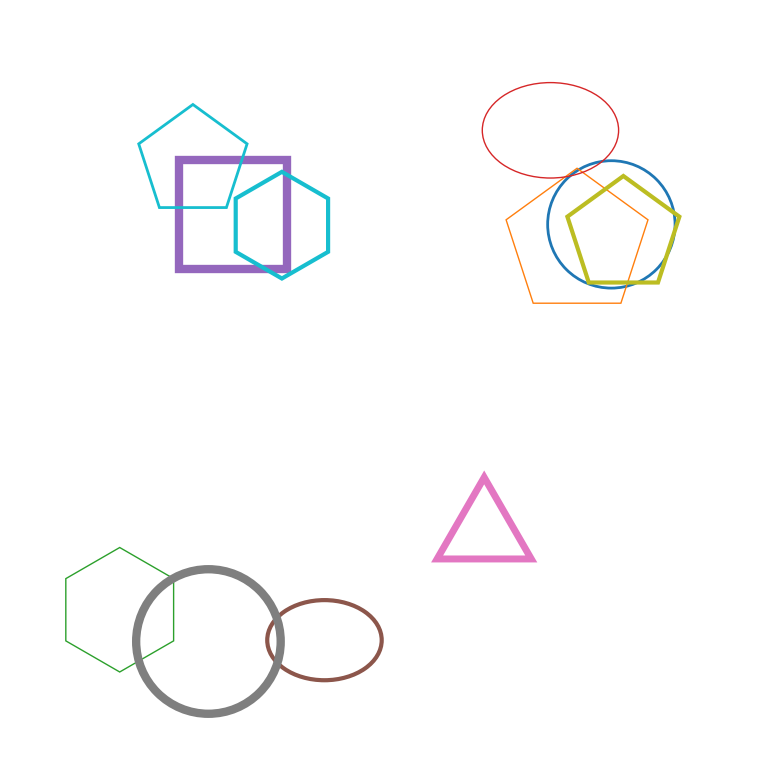[{"shape": "circle", "thickness": 1, "radius": 0.41, "center": [0.794, 0.709]}, {"shape": "pentagon", "thickness": 0.5, "radius": 0.48, "center": [0.749, 0.685]}, {"shape": "hexagon", "thickness": 0.5, "radius": 0.4, "center": [0.155, 0.208]}, {"shape": "oval", "thickness": 0.5, "radius": 0.44, "center": [0.715, 0.831]}, {"shape": "square", "thickness": 3, "radius": 0.35, "center": [0.303, 0.721]}, {"shape": "oval", "thickness": 1.5, "radius": 0.37, "center": [0.421, 0.169]}, {"shape": "triangle", "thickness": 2.5, "radius": 0.35, "center": [0.629, 0.309]}, {"shape": "circle", "thickness": 3, "radius": 0.47, "center": [0.271, 0.167]}, {"shape": "pentagon", "thickness": 1.5, "radius": 0.38, "center": [0.81, 0.695]}, {"shape": "pentagon", "thickness": 1, "radius": 0.37, "center": [0.251, 0.79]}, {"shape": "hexagon", "thickness": 1.5, "radius": 0.35, "center": [0.366, 0.708]}]